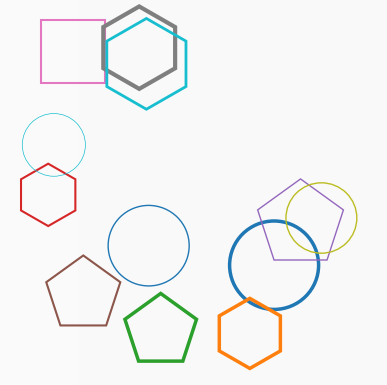[{"shape": "circle", "thickness": 1, "radius": 0.52, "center": [0.384, 0.362]}, {"shape": "circle", "thickness": 2.5, "radius": 0.57, "center": [0.707, 0.311]}, {"shape": "hexagon", "thickness": 2.5, "radius": 0.45, "center": [0.645, 0.134]}, {"shape": "pentagon", "thickness": 2.5, "radius": 0.49, "center": [0.415, 0.141]}, {"shape": "hexagon", "thickness": 1.5, "radius": 0.4, "center": [0.124, 0.494]}, {"shape": "pentagon", "thickness": 1, "radius": 0.58, "center": [0.776, 0.419]}, {"shape": "pentagon", "thickness": 1.5, "radius": 0.5, "center": [0.215, 0.236]}, {"shape": "square", "thickness": 1.5, "radius": 0.41, "center": [0.188, 0.867]}, {"shape": "hexagon", "thickness": 3, "radius": 0.54, "center": [0.359, 0.876]}, {"shape": "circle", "thickness": 1, "radius": 0.46, "center": [0.829, 0.434]}, {"shape": "circle", "thickness": 0.5, "radius": 0.41, "center": [0.139, 0.624]}, {"shape": "hexagon", "thickness": 2, "radius": 0.59, "center": [0.378, 0.834]}]